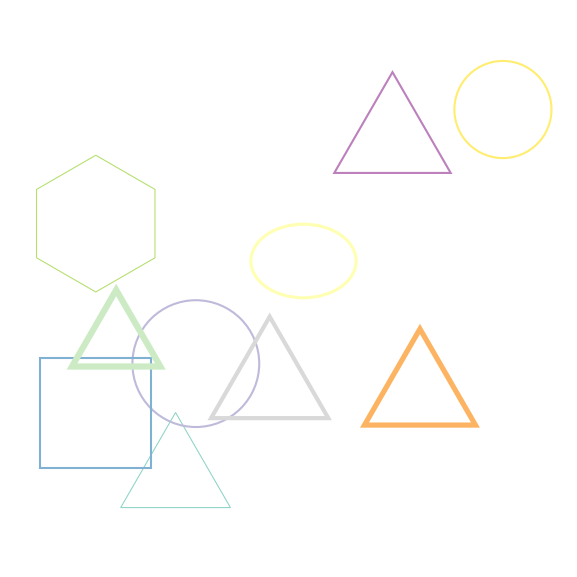[{"shape": "triangle", "thickness": 0.5, "radius": 0.55, "center": [0.304, 0.175]}, {"shape": "oval", "thickness": 1.5, "radius": 0.46, "center": [0.526, 0.547]}, {"shape": "circle", "thickness": 1, "radius": 0.55, "center": [0.339, 0.369]}, {"shape": "square", "thickness": 1, "radius": 0.48, "center": [0.165, 0.284]}, {"shape": "triangle", "thickness": 2.5, "radius": 0.55, "center": [0.727, 0.319]}, {"shape": "hexagon", "thickness": 0.5, "radius": 0.59, "center": [0.166, 0.612]}, {"shape": "triangle", "thickness": 2, "radius": 0.59, "center": [0.467, 0.334]}, {"shape": "triangle", "thickness": 1, "radius": 0.58, "center": [0.68, 0.758]}, {"shape": "triangle", "thickness": 3, "radius": 0.44, "center": [0.201, 0.409]}, {"shape": "circle", "thickness": 1, "radius": 0.42, "center": [0.871, 0.809]}]